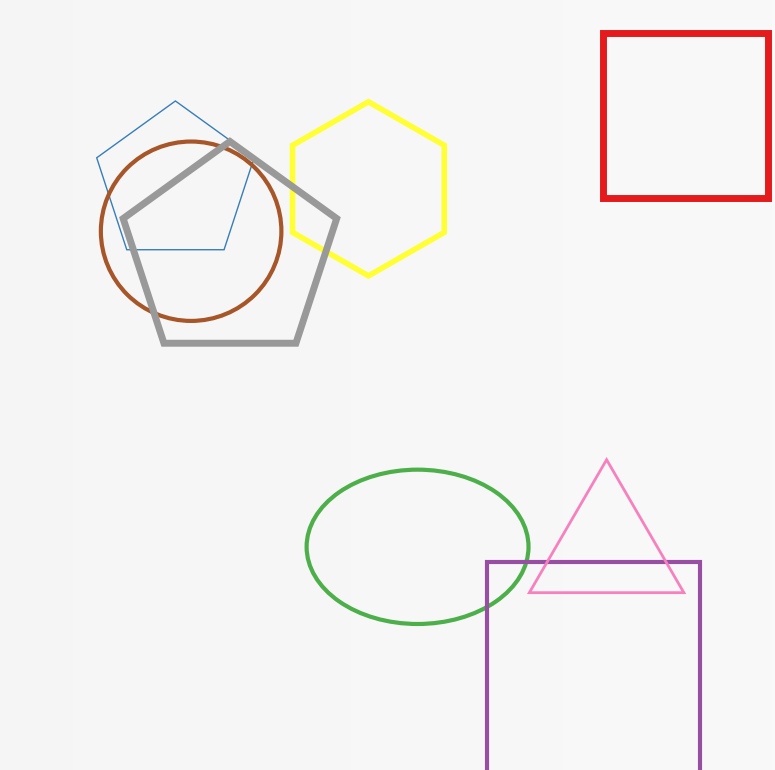[{"shape": "square", "thickness": 2.5, "radius": 0.53, "center": [0.885, 0.85]}, {"shape": "pentagon", "thickness": 0.5, "radius": 0.53, "center": [0.226, 0.762]}, {"shape": "oval", "thickness": 1.5, "radius": 0.72, "center": [0.539, 0.29]}, {"shape": "square", "thickness": 1.5, "radius": 0.68, "center": [0.766, 0.133]}, {"shape": "hexagon", "thickness": 2, "radius": 0.57, "center": [0.475, 0.755]}, {"shape": "circle", "thickness": 1.5, "radius": 0.58, "center": [0.247, 0.7]}, {"shape": "triangle", "thickness": 1, "radius": 0.58, "center": [0.783, 0.288]}, {"shape": "pentagon", "thickness": 2.5, "radius": 0.72, "center": [0.297, 0.671]}]